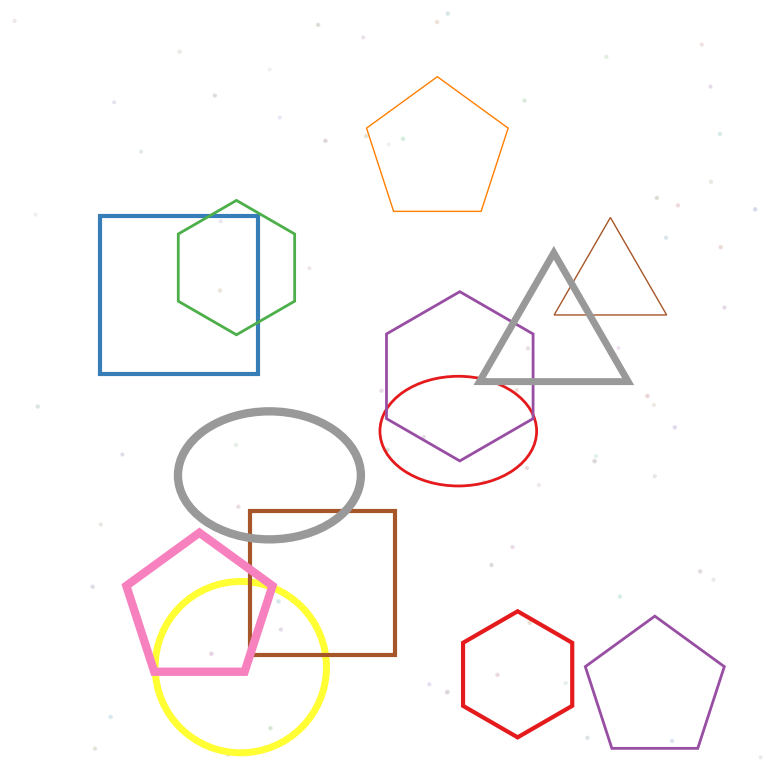[{"shape": "oval", "thickness": 1, "radius": 0.51, "center": [0.595, 0.44]}, {"shape": "hexagon", "thickness": 1.5, "radius": 0.41, "center": [0.672, 0.124]}, {"shape": "square", "thickness": 1.5, "radius": 0.51, "center": [0.233, 0.617]}, {"shape": "hexagon", "thickness": 1, "radius": 0.44, "center": [0.307, 0.652]}, {"shape": "pentagon", "thickness": 1, "radius": 0.47, "center": [0.85, 0.105]}, {"shape": "hexagon", "thickness": 1, "radius": 0.55, "center": [0.597, 0.511]}, {"shape": "pentagon", "thickness": 0.5, "radius": 0.48, "center": [0.568, 0.804]}, {"shape": "circle", "thickness": 2.5, "radius": 0.56, "center": [0.313, 0.134]}, {"shape": "triangle", "thickness": 0.5, "radius": 0.42, "center": [0.793, 0.633]}, {"shape": "square", "thickness": 1.5, "radius": 0.47, "center": [0.419, 0.243]}, {"shape": "pentagon", "thickness": 3, "radius": 0.5, "center": [0.259, 0.208]}, {"shape": "oval", "thickness": 3, "radius": 0.59, "center": [0.35, 0.383]}, {"shape": "triangle", "thickness": 2.5, "radius": 0.56, "center": [0.719, 0.56]}]